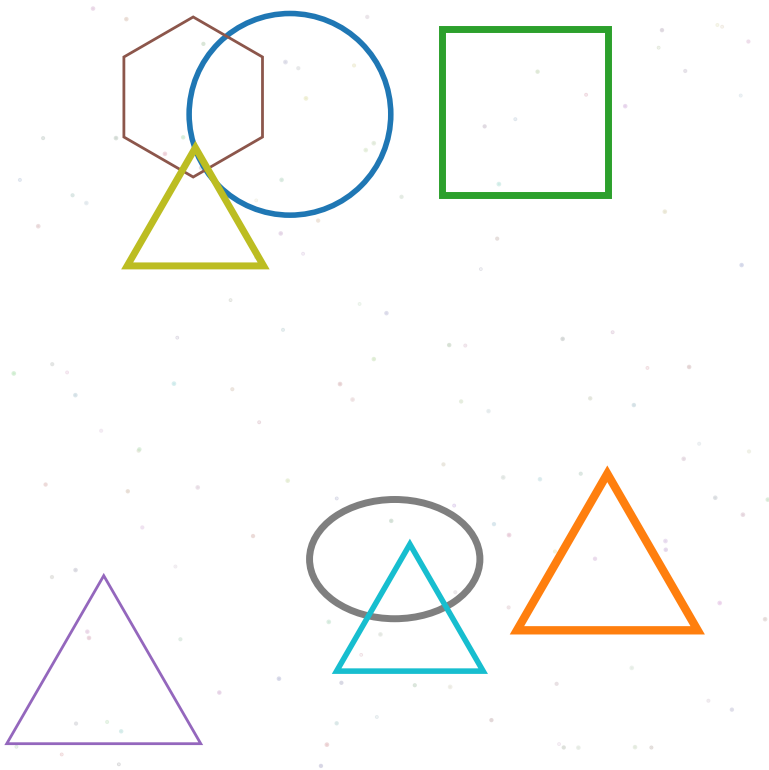[{"shape": "circle", "thickness": 2, "radius": 0.65, "center": [0.377, 0.852]}, {"shape": "triangle", "thickness": 3, "radius": 0.68, "center": [0.789, 0.249]}, {"shape": "square", "thickness": 2.5, "radius": 0.54, "center": [0.682, 0.855]}, {"shape": "triangle", "thickness": 1, "radius": 0.73, "center": [0.135, 0.107]}, {"shape": "hexagon", "thickness": 1, "radius": 0.52, "center": [0.251, 0.874]}, {"shape": "oval", "thickness": 2.5, "radius": 0.55, "center": [0.513, 0.274]}, {"shape": "triangle", "thickness": 2.5, "radius": 0.51, "center": [0.254, 0.706]}, {"shape": "triangle", "thickness": 2, "radius": 0.55, "center": [0.532, 0.183]}]